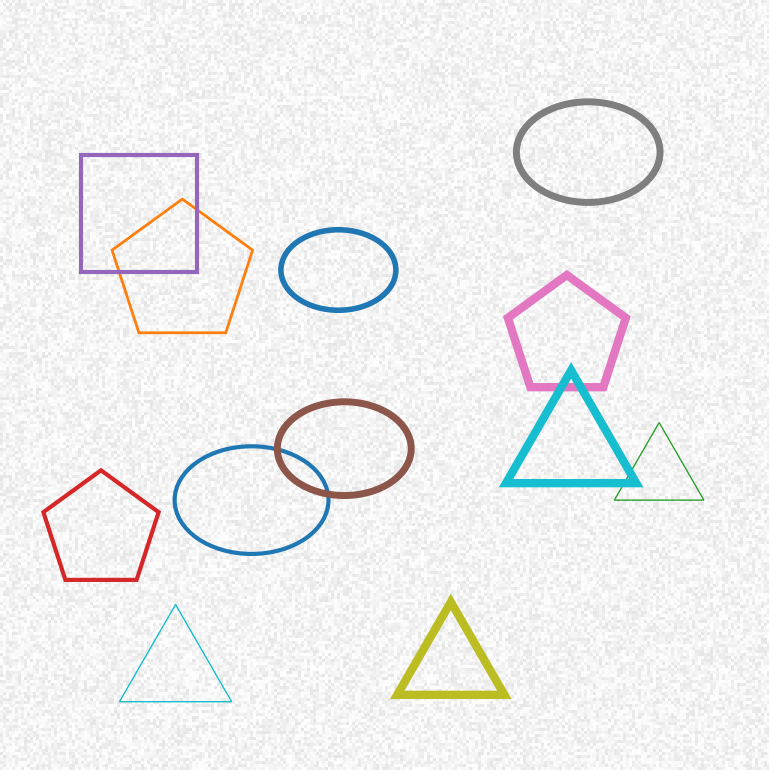[{"shape": "oval", "thickness": 2, "radius": 0.37, "center": [0.439, 0.649]}, {"shape": "oval", "thickness": 1.5, "radius": 0.5, "center": [0.327, 0.351]}, {"shape": "pentagon", "thickness": 1, "radius": 0.48, "center": [0.237, 0.645]}, {"shape": "triangle", "thickness": 0.5, "radius": 0.34, "center": [0.856, 0.384]}, {"shape": "pentagon", "thickness": 1.5, "radius": 0.39, "center": [0.131, 0.311]}, {"shape": "square", "thickness": 1.5, "radius": 0.38, "center": [0.181, 0.723]}, {"shape": "oval", "thickness": 2.5, "radius": 0.43, "center": [0.447, 0.417]}, {"shape": "pentagon", "thickness": 3, "radius": 0.4, "center": [0.736, 0.562]}, {"shape": "oval", "thickness": 2.5, "radius": 0.47, "center": [0.764, 0.802]}, {"shape": "triangle", "thickness": 3, "radius": 0.4, "center": [0.585, 0.138]}, {"shape": "triangle", "thickness": 3, "radius": 0.49, "center": [0.742, 0.421]}, {"shape": "triangle", "thickness": 0.5, "radius": 0.42, "center": [0.228, 0.131]}]